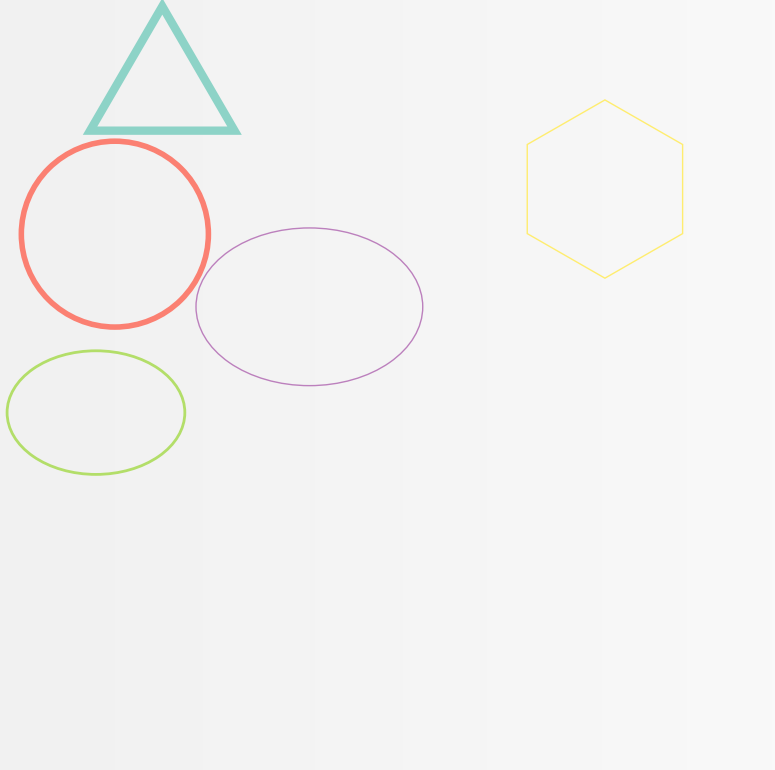[{"shape": "triangle", "thickness": 3, "radius": 0.54, "center": [0.209, 0.884]}, {"shape": "circle", "thickness": 2, "radius": 0.6, "center": [0.148, 0.696]}, {"shape": "oval", "thickness": 1, "radius": 0.57, "center": [0.124, 0.464]}, {"shape": "oval", "thickness": 0.5, "radius": 0.73, "center": [0.399, 0.602]}, {"shape": "hexagon", "thickness": 0.5, "radius": 0.58, "center": [0.781, 0.754]}]